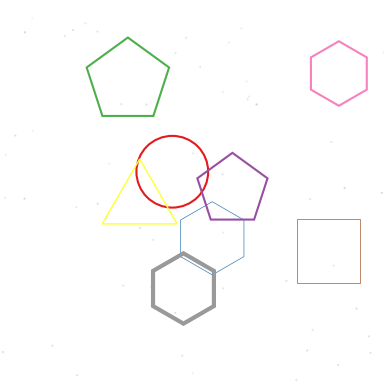[{"shape": "circle", "thickness": 1.5, "radius": 0.47, "center": [0.448, 0.554]}, {"shape": "hexagon", "thickness": 0.5, "radius": 0.48, "center": [0.551, 0.381]}, {"shape": "pentagon", "thickness": 1.5, "radius": 0.56, "center": [0.332, 0.79]}, {"shape": "pentagon", "thickness": 1.5, "radius": 0.48, "center": [0.604, 0.507]}, {"shape": "triangle", "thickness": 1, "radius": 0.56, "center": [0.363, 0.475]}, {"shape": "square", "thickness": 0.5, "radius": 0.41, "center": [0.853, 0.348]}, {"shape": "hexagon", "thickness": 1.5, "radius": 0.42, "center": [0.88, 0.809]}, {"shape": "hexagon", "thickness": 3, "radius": 0.46, "center": [0.477, 0.251]}]